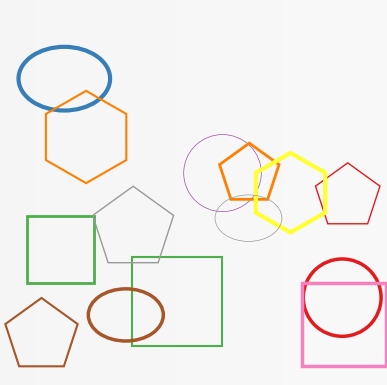[{"shape": "circle", "thickness": 2.5, "radius": 0.5, "center": [0.883, 0.227]}, {"shape": "pentagon", "thickness": 1, "radius": 0.44, "center": [0.897, 0.489]}, {"shape": "oval", "thickness": 3, "radius": 0.59, "center": [0.166, 0.796]}, {"shape": "square", "thickness": 2, "radius": 0.43, "center": [0.156, 0.352]}, {"shape": "square", "thickness": 1.5, "radius": 0.58, "center": [0.457, 0.217]}, {"shape": "circle", "thickness": 0.5, "radius": 0.5, "center": [0.574, 0.55]}, {"shape": "hexagon", "thickness": 1.5, "radius": 0.6, "center": [0.222, 0.644]}, {"shape": "pentagon", "thickness": 2, "radius": 0.4, "center": [0.643, 0.548]}, {"shape": "hexagon", "thickness": 3, "radius": 0.52, "center": [0.75, 0.499]}, {"shape": "oval", "thickness": 2.5, "radius": 0.48, "center": [0.325, 0.182]}, {"shape": "pentagon", "thickness": 1.5, "radius": 0.49, "center": [0.107, 0.128]}, {"shape": "square", "thickness": 2.5, "radius": 0.54, "center": [0.888, 0.157]}, {"shape": "pentagon", "thickness": 1, "radius": 0.55, "center": [0.344, 0.406]}, {"shape": "oval", "thickness": 0.5, "radius": 0.43, "center": [0.641, 0.433]}]